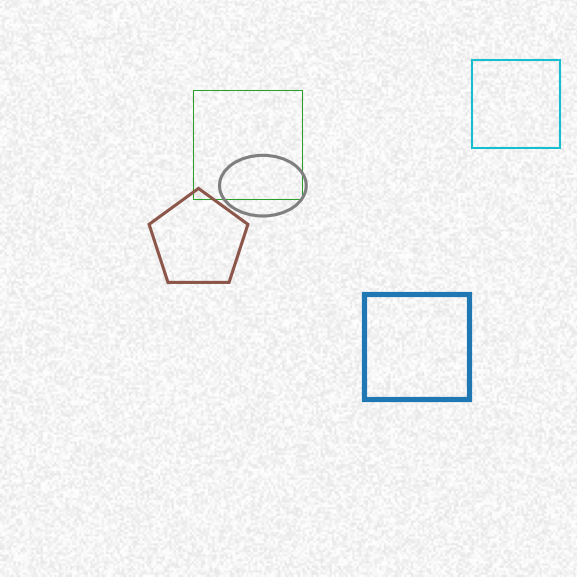[{"shape": "square", "thickness": 2.5, "radius": 0.45, "center": [0.722, 0.398]}, {"shape": "square", "thickness": 0.5, "radius": 0.47, "center": [0.429, 0.748]}, {"shape": "pentagon", "thickness": 1.5, "radius": 0.45, "center": [0.344, 0.583]}, {"shape": "oval", "thickness": 1.5, "radius": 0.38, "center": [0.455, 0.678]}, {"shape": "square", "thickness": 1, "radius": 0.38, "center": [0.893, 0.82]}]